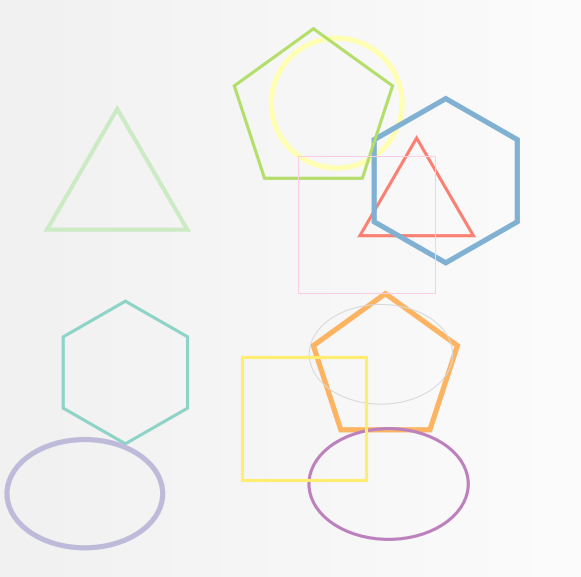[{"shape": "hexagon", "thickness": 1.5, "radius": 0.62, "center": [0.216, 0.354]}, {"shape": "circle", "thickness": 2.5, "radius": 0.56, "center": [0.579, 0.821]}, {"shape": "oval", "thickness": 2.5, "radius": 0.67, "center": [0.146, 0.144]}, {"shape": "triangle", "thickness": 1.5, "radius": 0.56, "center": [0.717, 0.647]}, {"shape": "hexagon", "thickness": 2.5, "radius": 0.71, "center": [0.767, 0.686]}, {"shape": "pentagon", "thickness": 2.5, "radius": 0.65, "center": [0.663, 0.36]}, {"shape": "pentagon", "thickness": 1.5, "radius": 0.72, "center": [0.539, 0.806]}, {"shape": "square", "thickness": 0.5, "radius": 0.59, "center": [0.631, 0.61]}, {"shape": "oval", "thickness": 0.5, "radius": 0.62, "center": [0.655, 0.386]}, {"shape": "oval", "thickness": 1.5, "radius": 0.69, "center": [0.669, 0.161]}, {"shape": "triangle", "thickness": 2, "radius": 0.7, "center": [0.202, 0.671]}, {"shape": "square", "thickness": 1.5, "radius": 0.53, "center": [0.523, 0.274]}]